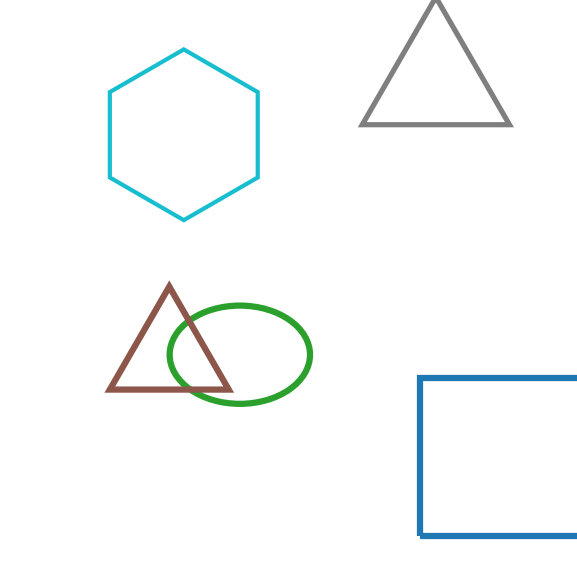[{"shape": "square", "thickness": 3, "radius": 0.68, "center": [0.864, 0.207]}, {"shape": "oval", "thickness": 3, "radius": 0.61, "center": [0.415, 0.385]}, {"shape": "triangle", "thickness": 3, "radius": 0.59, "center": [0.293, 0.384]}, {"shape": "triangle", "thickness": 2.5, "radius": 0.74, "center": [0.755, 0.857]}, {"shape": "hexagon", "thickness": 2, "radius": 0.74, "center": [0.318, 0.766]}]